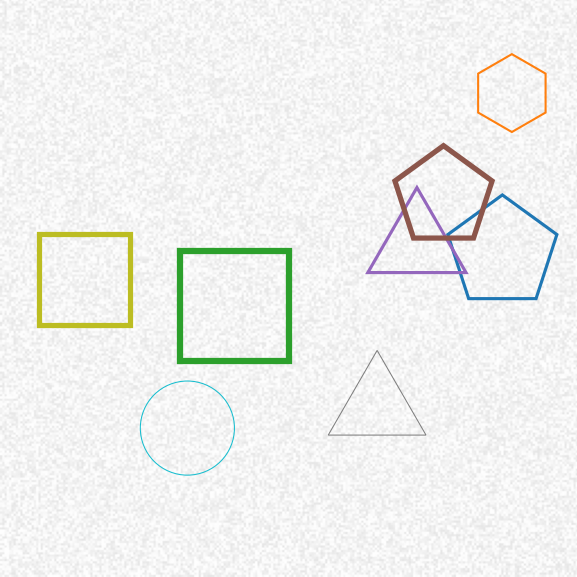[{"shape": "pentagon", "thickness": 1.5, "radius": 0.5, "center": [0.87, 0.562]}, {"shape": "hexagon", "thickness": 1, "radius": 0.34, "center": [0.886, 0.838]}, {"shape": "square", "thickness": 3, "radius": 0.47, "center": [0.406, 0.469]}, {"shape": "triangle", "thickness": 1.5, "radius": 0.49, "center": [0.722, 0.576]}, {"shape": "pentagon", "thickness": 2.5, "radius": 0.44, "center": [0.768, 0.658]}, {"shape": "triangle", "thickness": 0.5, "radius": 0.49, "center": [0.653, 0.295]}, {"shape": "square", "thickness": 2.5, "radius": 0.39, "center": [0.147, 0.515]}, {"shape": "circle", "thickness": 0.5, "radius": 0.41, "center": [0.324, 0.258]}]